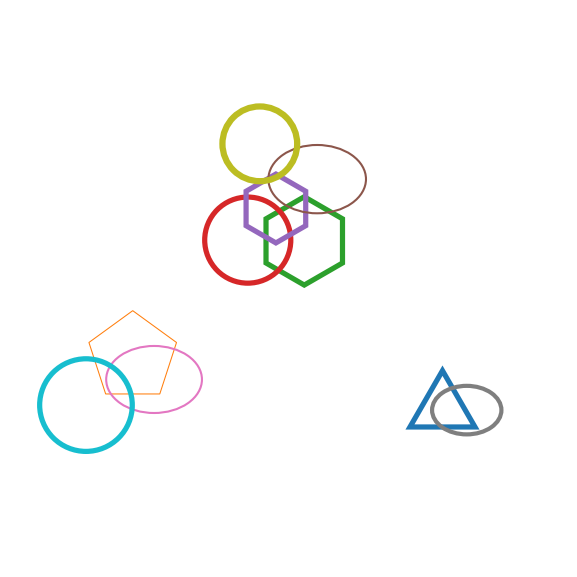[{"shape": "triangle", "thickness": 2.5, "radius": 0.33, "center": [0.766, 0.292]}, {"shape": "pentagon", "thickness": 0.5, "radius": 0.4, "center": [0.23, 0.381]}, {"shape": "hexagon", "thickness": 2.5, "radius": 0.38, "center": [0.527, 0.582]}, {"shape": "circle", "thickness": 2.5, "radius": 0.37, "center": [0.429, 0.583]}, {"shape": "hexagon", "thickness": 2.5, "radius": 0.3, "center": [0.478, 0.638]}, {"shape": "oval", "thickness": 1, "radius": 0.42, "center": [0.549, 0.689]}, {"shape": "oval", "thickness": 1, "radius": 0.41, "center": [0.267, 0.342]}, {"shape": "oval", "thickness": 2, "radius": 0.3, "center": [0.808, 0.289]}, {"shape": "circle", "thickness": 3, "radius": 0.32, "center": [0.45, 0.75]}, {"shape": "circle", "thickness": 2.5, "radius": 0.4, "center": [0.149, 0.298]}]